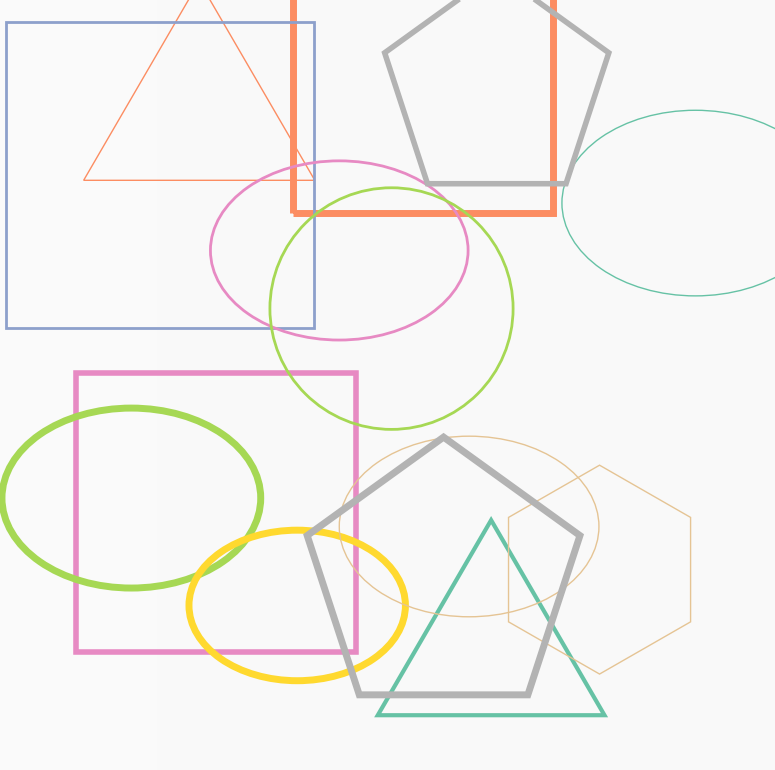[{"shape": "oval", "thickness": 0.5, "radius": 0.86, "center": [0.897, 0.736]}, {"shape": "triangle", "thickness": 1.5, "radius": 0.84, "center": [0.634, 0.156]}, {"shape": "triangle", "thickness": 0.5, "radius": 0.86, "center": [0.257, 0.852]}, {"shape": "square", "thickness": 2.5, "radius": 0.84, "center": [0.546, 0.891]}, {"shape": "square", "thickness": 1, "radius": 0.99, "center": [0.206, 0.772]}, {"shape": "oval", "thickness": 1, "radius": 0.83, "center": [0.438, 0.675]}, {"shape": "square", "thickness": 2, "radius": 0.9, "center": [0.278, 0.334]}, {"shape": "oval", "thickness": 2.5, "radius": 0.83, "center": [0.169, 0.353]}, {"shape": "circle", "thickness": 1, "radius": 0.78, "center": [0.505, 0.599]}, {"shape": "oval", "thickness": 2.5, "radius": 0.7, "center": [0.383, 0.214]}, {"shape": "hexagon", "thickness": 0.5, "radius": 0.68, "center": [0.774, 0.26]}, {"shape": "oval", "thickness": 0.5, "radius": 0.84, "center": [0.605, 0.316]}, {"shape": "pentagon", "thickness": 2, "radius": 0.76, "center": [0.641, 0.884]}, {"shape": "pentagon", "thickness": 2.5, "radius": 0.93, "center": [0.572, 0.247]}]